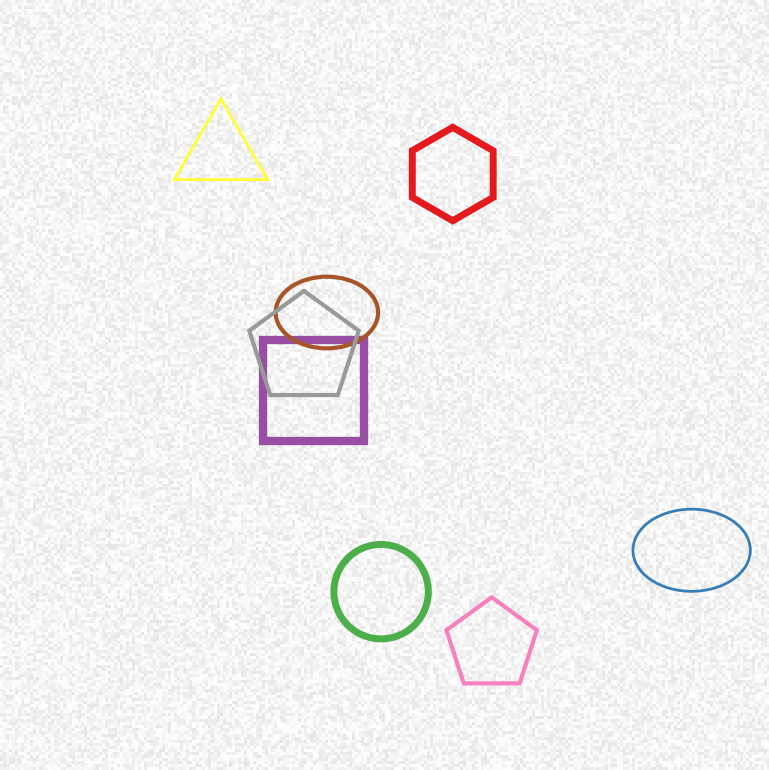[{"shape": "hexagon", "thickness": 2.5, "radius": 0.3, "center": [0.588, 0.774]}, {"shape": "oval", "thickness": 1, "radius": 0.38, "center": [0.898, 0.285]}, {"shape": "circle", "thickness": 2.5, "radius": 0.31, "center": [0.495, 0.232]}, {"shape": "square", "thickness": 3, "radius": 0.33, "center": [0.407, 0.493]}, {"shape": "triangle", "thickness": 1, "radius": 0.35, "center": [0.287, 0.802]}, {"shape": "oval", "thickness": 1.5, "radius": 0.33, "center": [0.425, 0.594]}, {"shape": "pentagon", "thickness": 1.5, "radius": 0.31, "center": [0.639, 0.163]}, {"shape": "pentagon", "thickness": 1.5, "radius": 0.37, "center": [0.395, 0.547]}]